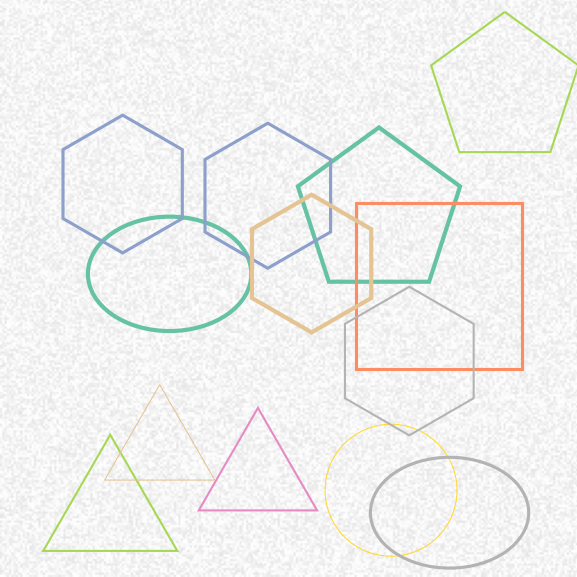[{"shape": "pentagon", "thickness": 2, "radius": 0.74, "center": [0.656, 0.631]}, {"shape": "oval", "thickness": 2, "radius": 0.71, "center": [0.294, 0.525]}, {"shape": "square", "thickness": 1.5, "radius": 0.72, "center": [0.76, 0.504]}, {"shape": "hexagon", "thickness": 1.5, "radius": 0.6, "center": [0.212, 0.68]}, {"shape": "hexagon", "thickness": 1.5, "radius": 0.63, "center": [0.464, 0.66]}, {"shape": "triangle", "thickness": 1, "radius": 0.59, "center": [0.447, 0.174]}, {"shape": "triangle", "thickness": 1, "radius": 0.67, "center": [0.191, 0.112]}, {"shape": "pentagon", "thickness": 1, "radius": 0.67, "center": [0.874, 0.844]}, {"shape": "circle", "thickness": 0.5, "radius": 0.57, "center": [0.677, 0.15]}, {"shape": "triangle", "thickness": 0.5, "radius": 0.55, "center": [0.277, 0.223]}, {"shape": "hexagon", "thickness": 2, "radius": 0.6, "center": [0.54, 0.543]}, {"shape": "hexagon", "thickness": 1, "radius": 0.64, "center": [0.709, 0.374]}, {"shape": "oval", "thickness": 1.5, "radius": 0.69, "center": [0.778, 0.111]}]